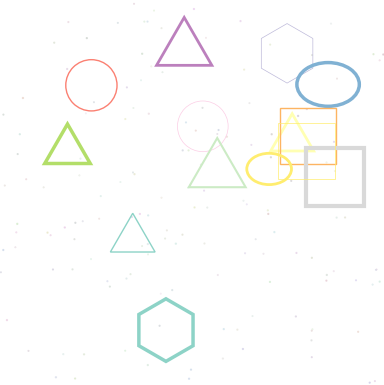[{"shape": "triangle", "thickness": 1, "radius": 0.34, "center": [0.345, 0.379]}, {"shape": "hexagon", "thickness": 2.5, "radius": 0.41, "center": [0.431, 0.143]}, {"shape": "triangle", "thickness": 2, "radius": 0.32, "center": [0.759, 0.64]}, {"shape": "hexagon", "thickness": 0.5, "radius": 0.39, "center": [0.746, 0.861]}, {"shape": "circle", "thickness": 1, "radius": 0.33, "center": [0.237, 0.778]}, {"shape": "oval", "thickness": 2.5, "radius": 0.41, "center": [0.852, 0.781]}, {"shape": "square", "thickness": 1, "radius": 0.36, "center": [0.8, 0.646]}, {"shape": "triangle", "thickness": 2.5, "radius": 0.34, "center": [0.175, 0.609]}, {"shape": "circle", "thickness": 0.5, "radius": 0.33, "center": [0.527, 0.672]}, {"shape": "square", "thickness": 3, "radius": 0.38, "center": [0.869, 0.539]}, {"shape": "triangle", "thickness": 2, "radius": 0.41, "center": [0.478, 0.872]}, {"shape": "triangle", "thickness": 1.5, "radius": 0.43, "center": [0.564, 0.556]}, {"shape": "square", "thickness": 0.5, "radius": 0.37, "center": [0.796, 0.608]}, {"shape": "oval", "thickness": 2, "radius": 0.29, "center": [0.699, 0.561]}]